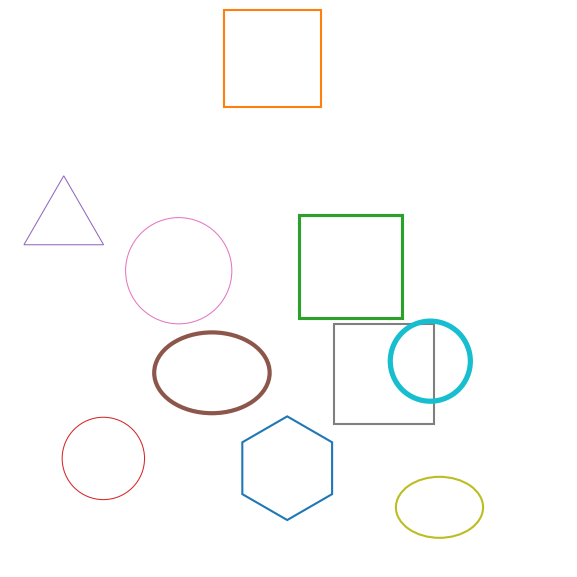[{"shape": "hexagon", "thickness": 1, "radius": 0.45, "center": [0.497, 0.188]}, {"shape": "square", "thickness": 1, "radius": 0.42, "center": [0.472, 0.898]}, {"shape": "square", "thickness": 1.5, "radius": 0.45, "center": [0.607, 0.538]}, {"shape": "circle", "thickness": 0.5, "radius": 0.36, "center": [0.179, 0.205]}, {"shape": "triangle", "thickness": 0.5, "radius": 0.4, "center": [0.11, 0.615]}, {"shape": "oval", "thickness": 2, "radius": 0.5, "center": [0.367, 0.354]}, {"shape": "circle", "thickness": 0.5, "radius": 0.46, "center": [0.309, 0.53]}, {"shape": "square", "thickness": 1, "radius": 0.44, "center": [0.665, 0.352]}, {"shape": "oval", "thickness": 1, "radius": 0.38, "center": [0.761, 0.121]}, {"shape": "circle", "thickness": 2.5, "radius": 0.35, "center": [0.745, 0.374]}]